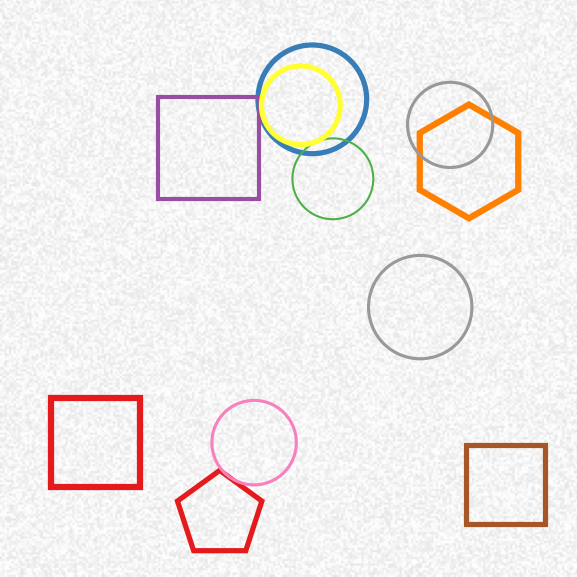[{"shape": "pentagon", "thickness": 2.5, "radius": 0.38, "center": [0.38, 0.108]}, {"shape": "square", "thickness": 3, "radius": 0.39, "center": [0.165, 0.233]}, {"shape": "circle", "thickness": 2.5, "radius": 0.47, "center": [0.541, 0.827]}, {"shape": "circle", "thickness": 1, "radius": 0.35, "center": [0.576, 0.69]}, {"shape": "square", "thickness": 2, "radius": 0.44, "center": [0.361, 0.743]}, {"shape": "hexagon", "thickness": 3, "radius": 0.49, "center": [0.812, 0.72]}, {"shape": "circle", "thickness": 2.5, "radius": 0.34, "center": [0.521, 0.817]}, {"shape": "square", "thickness": 2.5, "radius": 0.34, "center": [0.876, 0.161]}, {"shape": "circle", "thickness": 1.5, "radius": 0.37, "center": [0.44, 0.233]}, {"shape": "circle", "thickness": 1.5, "radius": 0.37, "center": [0.779, 0.783]}, {"shape": "circle", "thickness": 1.5, "radius": 0.45, "center": [0.728, 0.467]}]